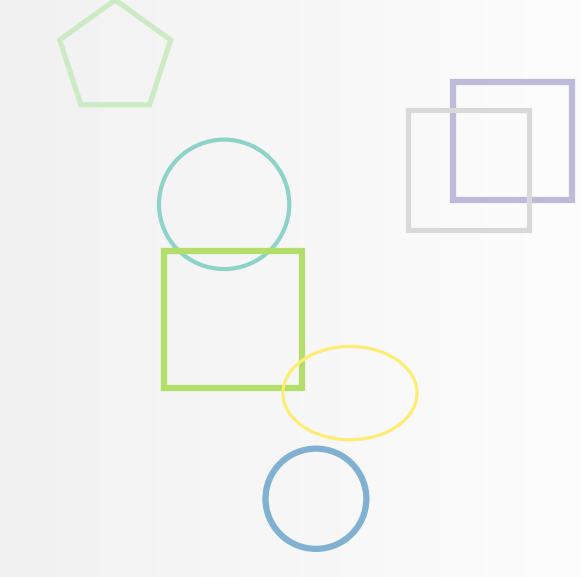[{"shape": "circle", "thickness": 2, "radius": 0.56, "center": [0.386, 0.645]}, {"shape": "square", "thickness": 3, "radius": 0.51, "center": [0.881, 0.755]}, {"shape": "circle", "thickness": 3, "radius": 0.43, "center": [0.544, 0.135]}, {"shape": "square", "thickness": 3, "radius": 0.59, "center": [0.401, 0.446]}, {"shape": "square", "thickness": 2.5, "radius": 0.52, "center": [0.806, 0.705]}, {"shape": "pentagon", "thickness": 2.5, "radius": 0.5, "center": [0.198, 0.899]}, {"shape": "oval", "thickness": 1.5, "radius": 0.58, "center": [0.602, 0.318]}]